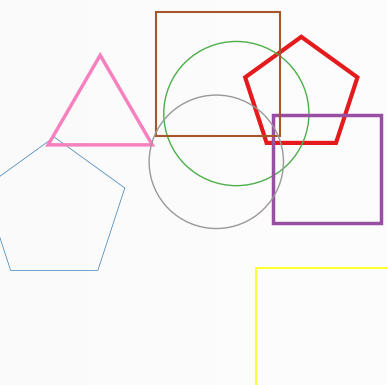[{"shape": "pentagon", "thickness": 3, "radius": 0.76, "center": [0.778, 0.752]}, {"shape": "pentagon", "thickness": 0.5, "radius": 0.96, "center": [0.14, 0.453]}, {"shape": "circle", "thickness": 1, "radius": 0.94, "center": [0.61, 0.705]}, {"shape": "square", "thickness": 2.5, "radius": 0.7, "center": [0.844, 0.561]}, {"shape": "square", "thickness": 1.5, "radius": 0.87, "center": [0.835, 0.13]}, {"shape": "square", "thickness": 1.5, "radius": 0.8, "center": [0.563, 0.807]}, {"shape": "triangle", "thickness": 2.5, "radius": 0.78, "center": [0.259, 0.701]}, {"shape": "circle", "thickness": 1, "radius": 0.87, "center": [0.558, 0.58]}]